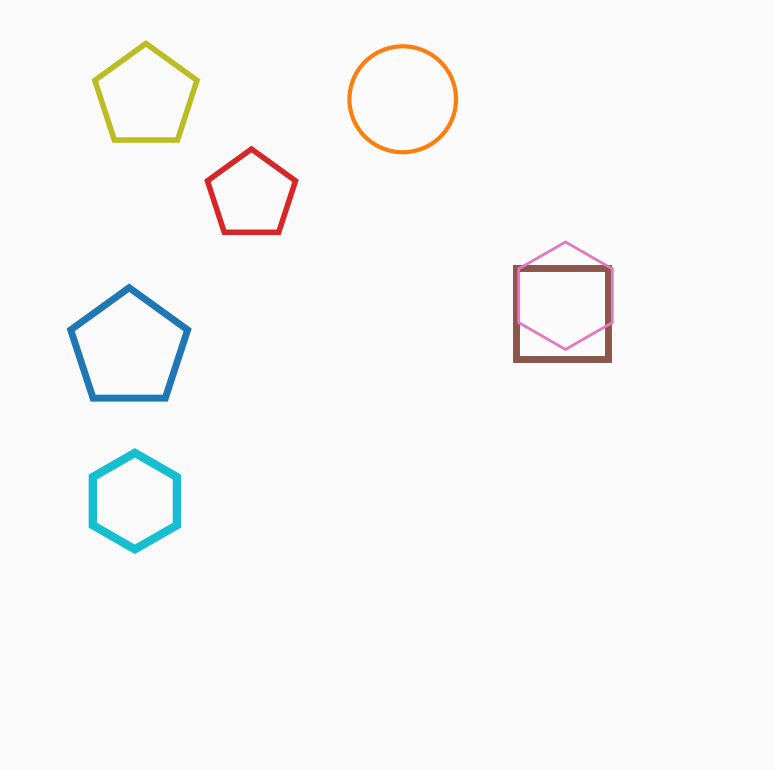[{"shape": "pentagon", "thickness": 2.5, "radius": 0.4, "center": [0.167, 0.547]}, {"shape": "circle", "thickness": 1.5, "radius": 0.34, "center": [0.52, 0.871]}, {"shape": "pentagon", "thickness": 2, "radius": 0.3, "center": [0.324, 0.747]}, {"shape": "square", "thickness": 2.5, "radius": 0.29, "center": [0.725, 0.593]}, {"shape": "hexagon", "thickness": 1, "radius": 0.35, "center": [0.73, 0.616]}, {"shape": "pentagon", "thickness": 2, "radius": 0.35, "center": [0.188, 0.874]}, {"shape": "hexagon", "thickness": 3, "radius": 0.31, "center": [0.174, 0.349]}]